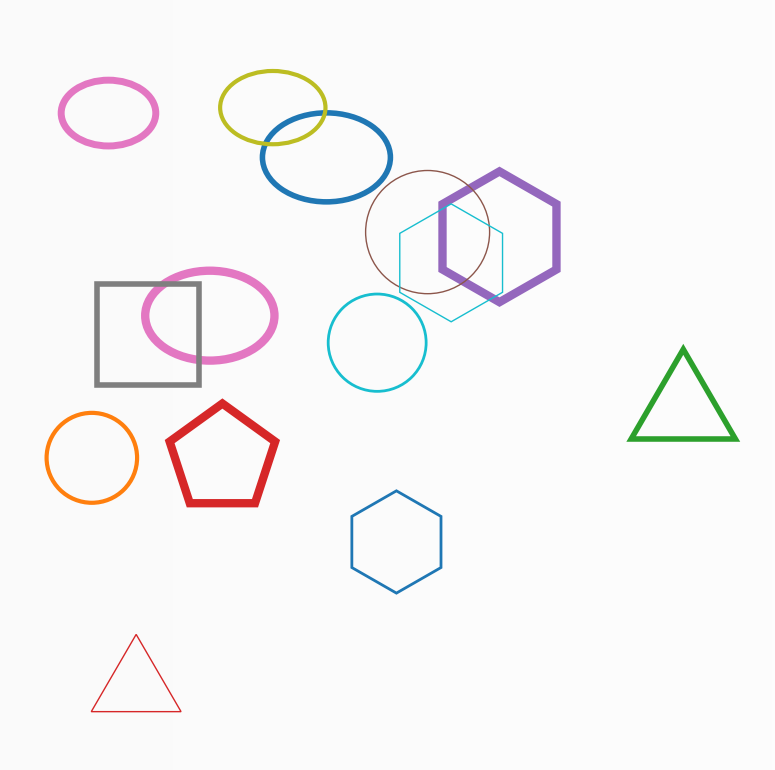[{"shape": "oval", "thickness": 2, "radius": 0.41, "center": [0.421, 0.796]}, {"shape": "hexagon", "thickness": 1, "radius": 0.33, "center": [0.512, 0.296]}, {"shape": "circle", "thickness": 1.5, "radius": 0.29, "center": [0.118, 0.405]}, {"shape": "triangle", "thickness": 2, "radius": 0.39, "center": [0.882, 0.469]}, {"shape": "triangle", "thickness": 0.5, "radius": 0.33, "center": [0.176, 0.109]}, {"shape": "pentagon", "thickness": 3, "radius": 0.36, "center": [0.287, 0.404]}, {"shape": "hexagon", "thickness": 3, "radius": 0.42, "center": [0.644, 0.692]}, {"shape": "circle", "thickness": 0.5, "radius": 0.4, "center": [0.552, 0.699]}, {"shape": "oval", "thickness": 3, "radius": 0.42, "center": [0.271, 0.59]}, {"shape": "oval", "thickness": 2.5, "radius": 0.31, "center": [0.14, 0.853]}, {"shape": "square", "thickness": 2, "radius": 0.33, "center": [0.191, 0.565]}, {"shape": "oval", "thickness": 1.5, "radius": 0.34, "center": [0.352, 0.86]}, {"shape": "hexagon", "thickness": 0.5, "radius": 0.38, "center": [0.582, 0.659]}, {"shape": "circle", "thickness": 1, "radius": 0.32, "center": [0.487, 0.555]}]